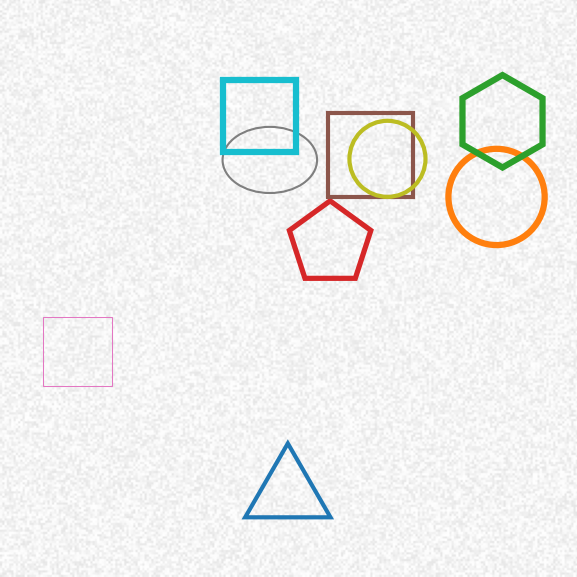[{"shape": "triangle", "thickness": 2, "radius": 0.43, "center": [0.498, 0.146]}, {"shape": "circle", "thickness": 3, "radius": 0.42, "center": [0.86, 0.658]}, {"shape": "hexagon", "thickness": 3, "radius": 0.4, "center": [0.87, 0.789]}, {"shape": "pentagon", "thickness": 2.5, "radius": 0.37, "center": [0.572, 0.577]}, {"shape": "square", "thickness": 2, "radius": 0.37, "center": [0.642, 0.731]}, {"shape": "square", "thickness": 0.5, "radius": 0.3, "center": [0.134, 0.391]}, {"shape": "oval", "thickness": 1, "radius": 0.41, "center": [0.467, 0.722]}, {"shape": "circle", "thickness": 2, "radius": 0.33, "center": [0.671, 0.724]}, {"shape": "square", "thickness": 3, "radius": 0.31, "center": [0.45, 0.798]}]